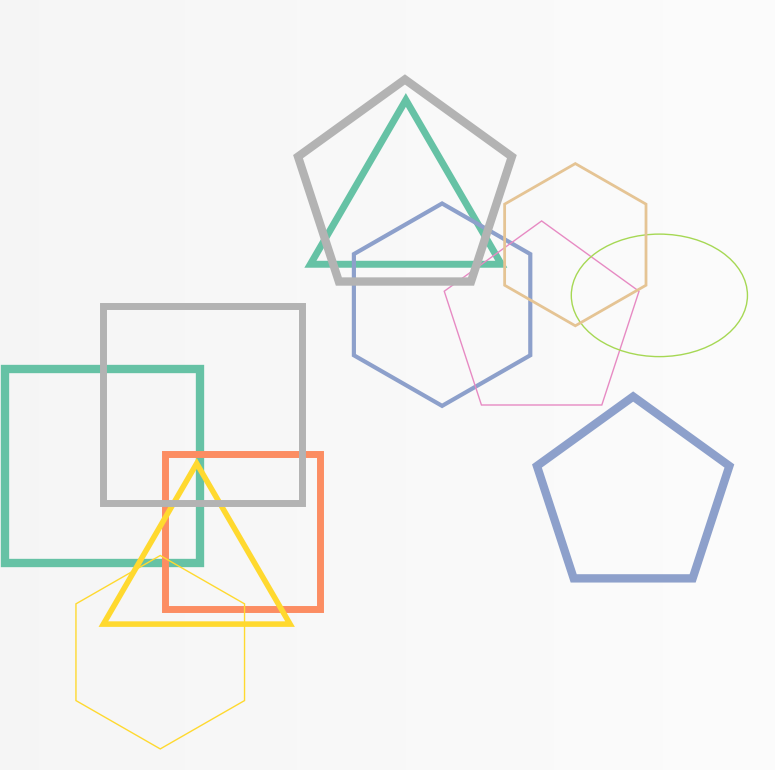[{"shape": "square", "thickness": 3, "radius": 0.63, "center": [0.132, 0.395]}, {"shape": "triangle", "thickness": 2.5, "radius": 0.71, "center": [0.524, 0.728]}, {"shape": "square", "thickness": 2.5, "radius": 0.5, "center": [0.313, 0.31]}, {"shape": "pentagon", "thickness": 3, "radius": 0.65, "center": [0.817, 0.354]}, {"shape": "hexagon", "thickness": 1.5, "radius": 0.66, "center": [0.57, 0.604]}, {"shape": "pentagon", "thickness": 0.5, "radius": 0.66, "center": [0.699, 0.581]}, {"shape": "oval", "thickness": 0.5, "radius": 0.57, "center": [0.851, 0.616]}, {"shape": "triangle", "thickness": 2, "radius": 0.7, "center": [0.254, 0.259]}, {"shape": "hexagon", "thickness": 0.5, "radius": 0.63, "center": [0.207, 0.153]}, {"shape": "hexagon", "thickness": 1, "radius": 0.53, "center": [0.742, 0.682]}, {"shape": "square", "thickness": 2.5, "radius": 0.64, "center": [0.261, 0.475]}, {"shape": "pentagon", "thickness": 3, "radius": 0.73, "center": [0.523, 0.752]}]